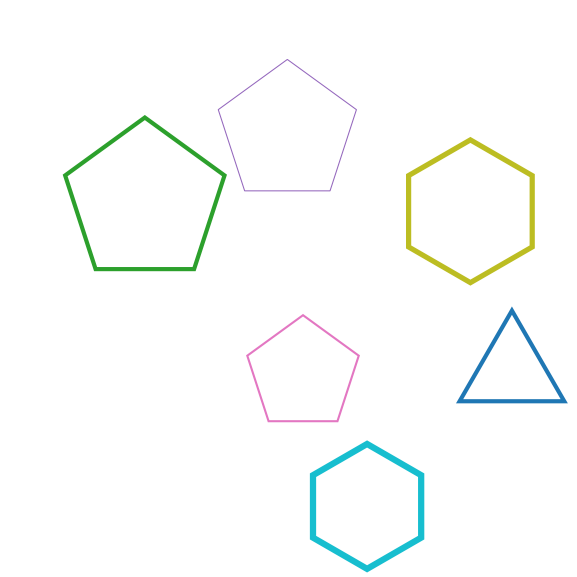[{"shape": "triangle", "thickness": 2, "radius": 0.52, "center": [0.886, 0.357]}, {"shape": "pentagon", "thickness": 2, "radius": 0.73, "center": [0.251, 0.651]}, {"shape": "pentagon", "thickness": 0.5, "radius": 0.63, "center": [0.498, 0.77]}, {"shape": "pentagon", "thickness": 1, "radius": 0.51, "center": [0.525, 0.352]}, {"shape": "hexagon", "thickness": 2.5, "radius": 0.62, "center": [0.815, 0.633]}, {"shape": "hexagon", "thickness": 3, "radius": 0.54, "center": [0.636, 0.122]}]